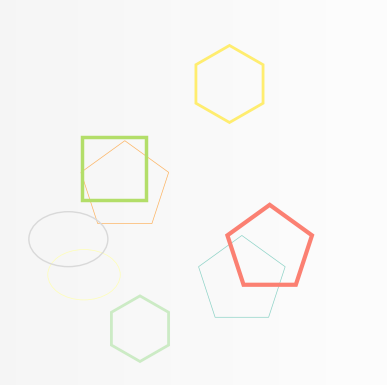[{"shape": "pentagon", "thickness": 0.5, "radius": 0.59, "center": [0.624, 0.271]}, {"shape": "oval", "thickness": 0.5, "radius": 0.47, "center": [0.217, 0.286]}, {"shape": "pentagon", "thickness": 3, "radius": 0.57, "center": [0.696, 0.353]}, {"shape": "pentagon", "thickness": 0.5, "radius": 0.59, "center": [0.322, 0.516]}, {"shape": "square", "thickness": 2.5, "radius": 0.41, "center": [0.293, 0.562]}, {"shape": "oval", "thickness": 1, "radius": 0.51, "center": [0.176, 0.379]}, {"shape": "hexagon", "thickness": 2, "radius": 0.43, "center": [0.361, 0.146]}, {"shape": "hexagon", "thickness": 2, "radius": 0.5, "center": [0.592, 0.782]}]